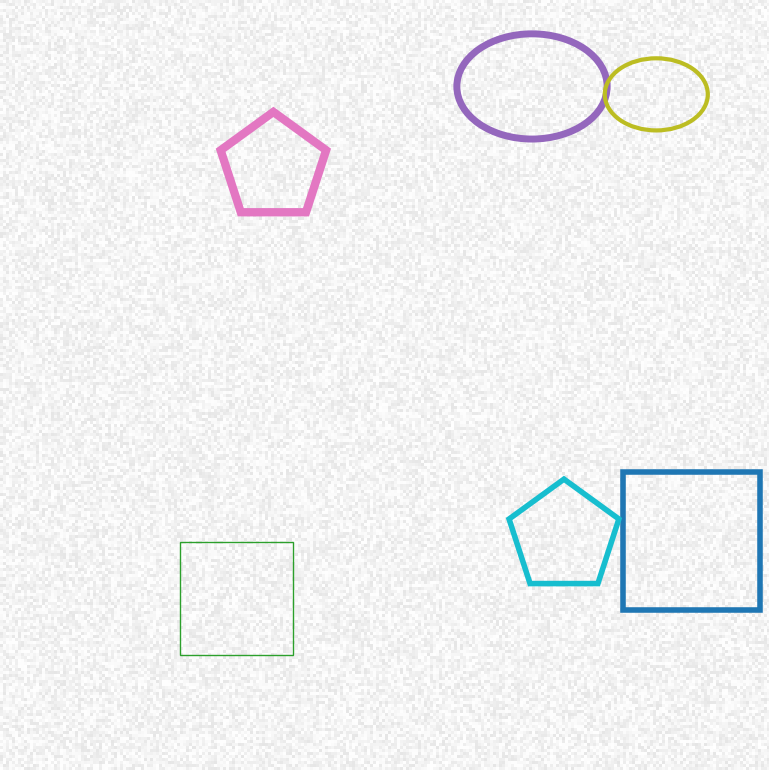[{"shape": "square", "thickness": 2, "radius": 0.45, "center": [0.898, 0.297]}, {"shape": "square", "thickness": 0.5, "radius": 0.37, "center": [0.307, 0.223]}, {"shape": "oval", "thickness": 2.5, "radius": 0.49, "center": [0.691, 0.888]}, {"shape": "pentagon", "thickness": 3, "radius": 0.36, "center": [0.355, 0.783]}, {"shape": "oval", "thickness": 1.5, "radius": 0.33, "center": [0.852, 0.877]}, {"shape": "pentagon", "thickness": 2, "radius": 0.37, "center": [0.732, 0.303]}]